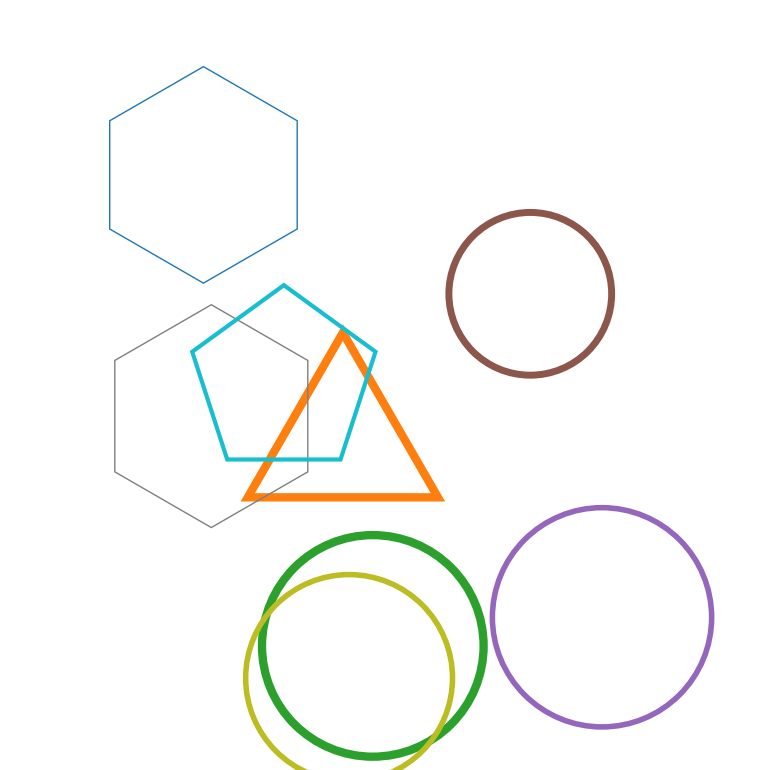[{"shape": "hexagon", "thickness": 0.5, "radius": 0.7, "center": [0.264, 0.773]}, {"shape": "triangle", "thickness": 3, "radius": 0.71, "center": [0.445, 0.425]}, {"shape": "circle", "thickness": 3, "radius": 0.72, "center": [0.484, 0.161]}, {"shape": "circle", "thickness": 2, "radius": 0.71, "center": [0.782, 0.198]}, {"shape": "circle", "thickness": 2.5, "radius": 0.53, "center": [0.689, 0.618]}, {"shape": "hexagon", "thickness": 0.5, "radius": 0.72, "center": [0.274, 0.46]}, {"shape": "circle", "thickness": 2, "radius": 0.67, "center": [0.453, 0.119]}, {"shape": "pentagon", "thickness": 1.5, "radius": 0.63, "center": [0.369, 0.504]}]